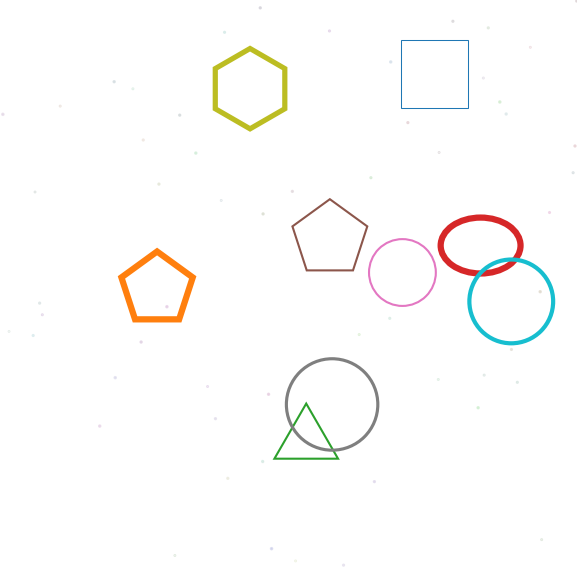[{"shape": "square", "thickness": 0.5, "radius": 0.29, "center": [0.753, 0.871]}, {"shape": "pentagon", "thickness": 3, "radius": 0.32, "center": [0.272, 0.499]}, {"shape": "triangle", "thickness": 1, "radius": 0.32, "center": [0.53, 0.237]}, {"shape": "oval", "thickness": 3, "radius": 0.35, "center": [0.832, 0.574]}, {"shape": "pentagon", "thickness": 1, "radius": 0.34, "center": [0.571, 0.586]}, {"shape": "circle", "thickness": 1, "radius": 0.29, "center": [0.697, 0.527]}, {"shape": "circle", "thickness": 1.5, "radius": 0.4, "center": [0.575, 0.299]}, {"shape": "hexagon", "thickness": 2.5, "radius": 0.35, "center": [0.433, 0.846]}, {"shape": "circle", "thickness": 2, "radius": 0.36, "center": [0.885, 0.477]}]